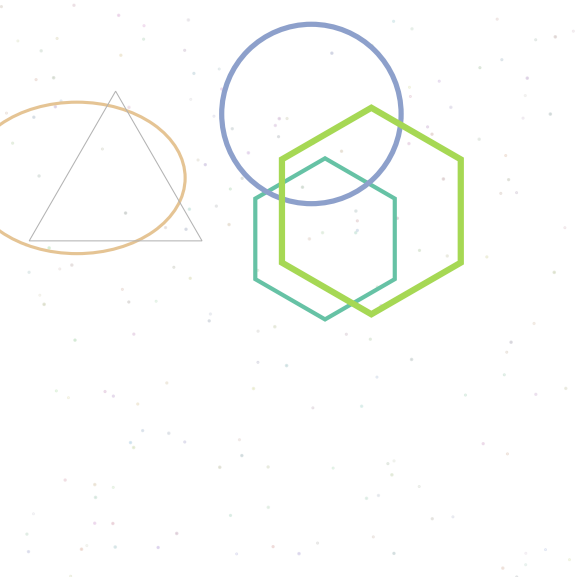[{"shape": "hexagon", "thickness": 2, "radius": 0.7, "center": [0.563, 0.586]}, {"shape": "circle", "thickness": 2.5, "radius": 0.78, "center": [0.539, 0.802]}, {"shape": "hexagon", "thickness": 3, "radius": 0.89, "center": [0.643, 0.634]}, {"shape": "oval", "thickness": 1.5, "radius": 0.94, "center": [0.133, 0.691]}, {"shape": "triangle", "thickness": 0.5, "radius": 0.86, "center": [0.2, 0.668]}]